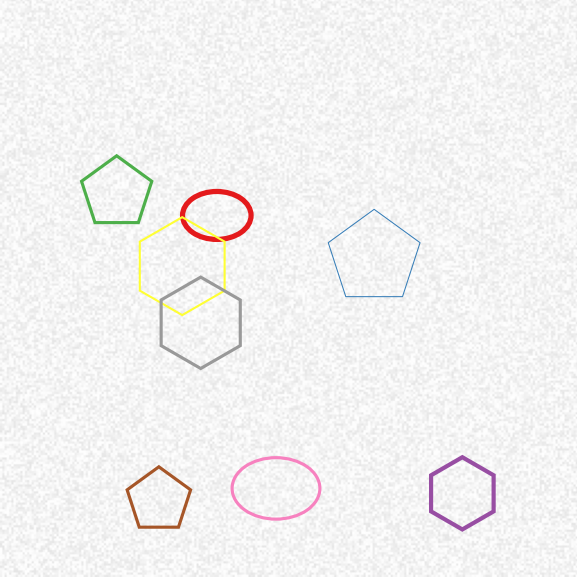[{"shape": "oval", "thickness": 2.5, "radius": 0.3, "center": [0.375, 0.626]}, {"shape": "pentagon", "thickness": 0.5, "radius": 0.42, "center": [0.648, 0.553]}, {"shape": "pentagon", "thickness": 1.5, "radius": 0.32, "center": [0.202, 0.665]}, {"shape": "hexagon", "thickness": 2, "radius": 0.31, "center": [0.801, 0.145]}, {"shape": "hexagon", "thickness": 1, "radius": 0.42, "center": [0.316, 0.538]}, {"shape": "pentagon", "thickness": 1.5, "radius": 0.29, "center": [0.275, 0.133]}, {"shape": "oval", "thickness": 1.5, "radius": 0.38, "center": [0.478, 0.153]}, {"shape": "hexagon", "thickness": 1.5, "radius": 0.4, "center": [0.348, 0.44]}]